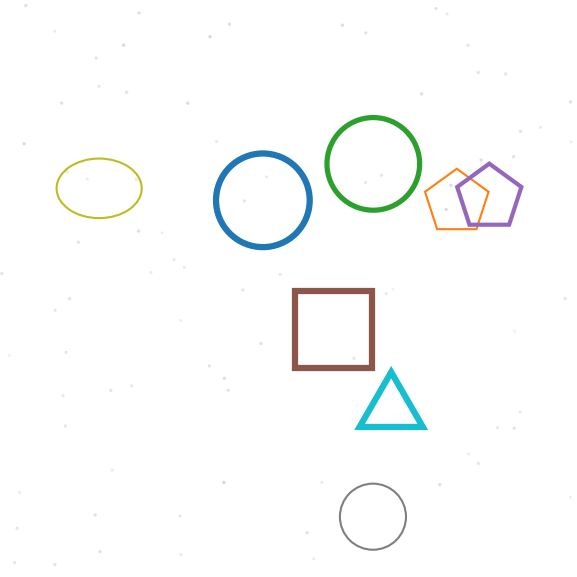[{"shape": "circle", "thickness": 3, "radius": 0.41, "center": [0.455, 0.652]}, {"shape": "pentagon", "thickness": 1, "radius": 0.29, "center": [0.791, 0.649]}, {"shape": "circle", "thickness": 2.5, "radius": 0.4, "center": [0.646, 0.715]}, {"shape": "pentagon", "thickness": 2, "radius": 0.29, "center": [0.847, 0.657]}, {"shape": "square", "thickness": 3, "radius": 0.33, "center": [0.578, 0.429]}, {"shape": "circle", "thickness": 1, "radius": 0.29, "center": [0.646, 0.104]}, {"shape": "oval", "thickness": 1, "radius": 0.37, "center": [0.172, 0.673]}, {"shape": "triangle", "thickness": 3, "radius": 0.32, "center": [0.677, 0.291]}]